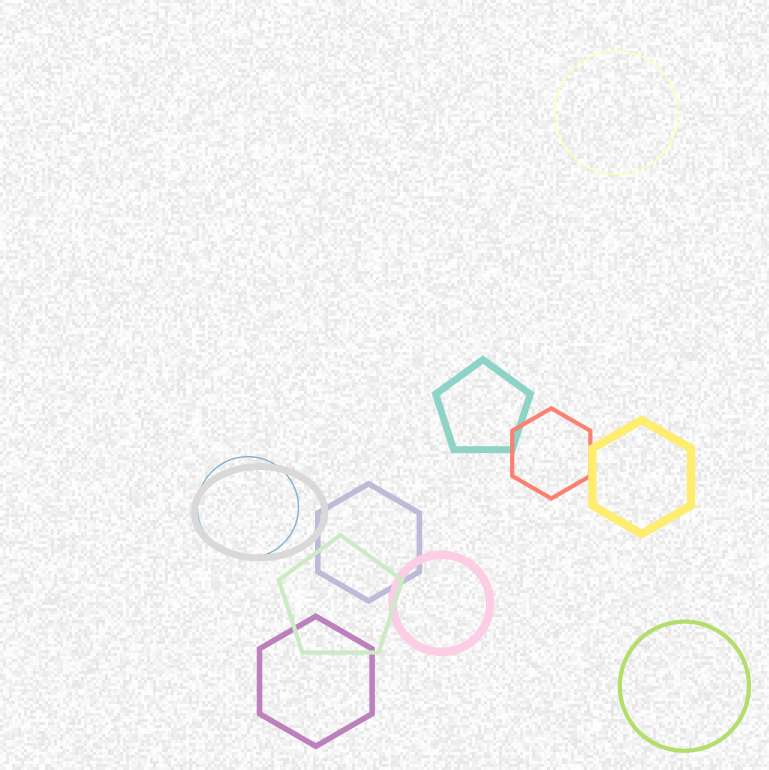[{"shape": "pentagon", "thickness": 2.5, "radius": 0.32, "center": [0.627, 0.468]}, {"shape": "circle", "thickness": 0.5, "radius": 0.4, "center": [0.801, 0.854]}, {"shape": "hexagon", "thickness": 2, "radius": 0.38, "center": [0.479, 0.296]}, {"shape": "hexagon", "thickness": 1.5, "radius": 0.29, "center": [0.716, 0.411]}, {"shape": "circle", "thickness": 0.5, "radius": 0.33, "center": [0.322, 0.341]}, {"shape": "circle", "thickness": 1.5, "radius": 0.42, "center": [0.889, 0.109]}, {"shape": "circle", "thickness": 3, "radius": 0.32, "center": [0.573, 0.216]}, {"shape": "oval", "thickness": 2.5, "radius": 0.42, "center": [0.337, 0.335]}, {"shape": "hexagon", "thickness": 2, "radius": 0.42, "center": [0.41, 0.115]}, {"shape": "pentagon", "thickness": 1.5, "radius": 0.42, "center": [0.442, 0.221]}, {"shape": "hexagon", "thickness": 3, "radius": 0.37, "center": [0.833, 0.381]}]